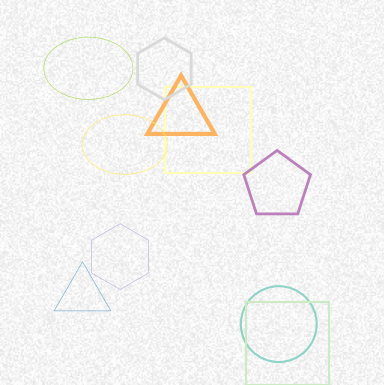[{"shape": "circle", "thickness": 1.5, "radius": 0.49, "center": [0.724, 0.158]}, {"shape": "square", "thickness": 1.5, "radius": 0.56, "center": [0.54, 0.662]}, {"shape": "hexagon", "thickness": 0.5, "radius": 0.43, "center": [0.312, 0.334]}, {"shape": "triangle", "thickness": 0.5, "radius": 0.43, "center": [0.214, 0.235]}, {"shape": "triangle", "thickness": 3, "radius": 0.51, "center": [0.47, 0.703]}, {"shape": "oval", "thickness": 0.5, "radius": 0.58, "center": [0.23, 0.823]}, {"shape": "hexagon", "thickness": 2, "radius": 0.4, "center": [0.427, 0.821]}, {"shape": "pentagon", "thickness": 2, "radius": 0.46, "center": [0.72, 0.518]}, {"shape": "square", "thickness": 1.5, "radius": 0.54, "center": [0.747, 0.108]}, {"shape": "oval", "thickness": 0.5, "radius": 0.55, "center": [0.324, 0.625]}]